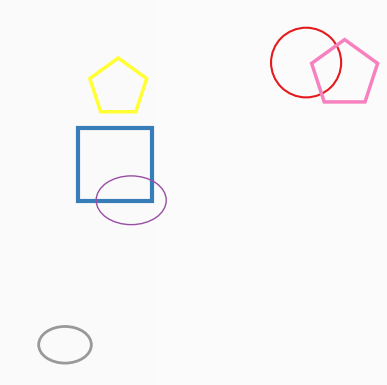[{"shape": "circle", "thickness": 1.5, "radius": 0.45, "center": [0.79, 0.838]}, {"shape": "square", "thickness": 3, "radius": 0.48, "center": [0.296, 0.574]}, {"shape": "oval", "thickness": 1, "radius": 0.45, "center": [0.339, 0.48]}, {"shape": "pentagon", "thickness": 2.5, "radius": 0.39, "center": [0.305, 0.772]}, {"shape": "pentagon", "thickness": 2.5, "radius": 0.45, "center": [0.889, 0.808]}, {"shape": "oval", "thickness": 2, "radius": 0.34, "center": [0.168, 0.104]}]